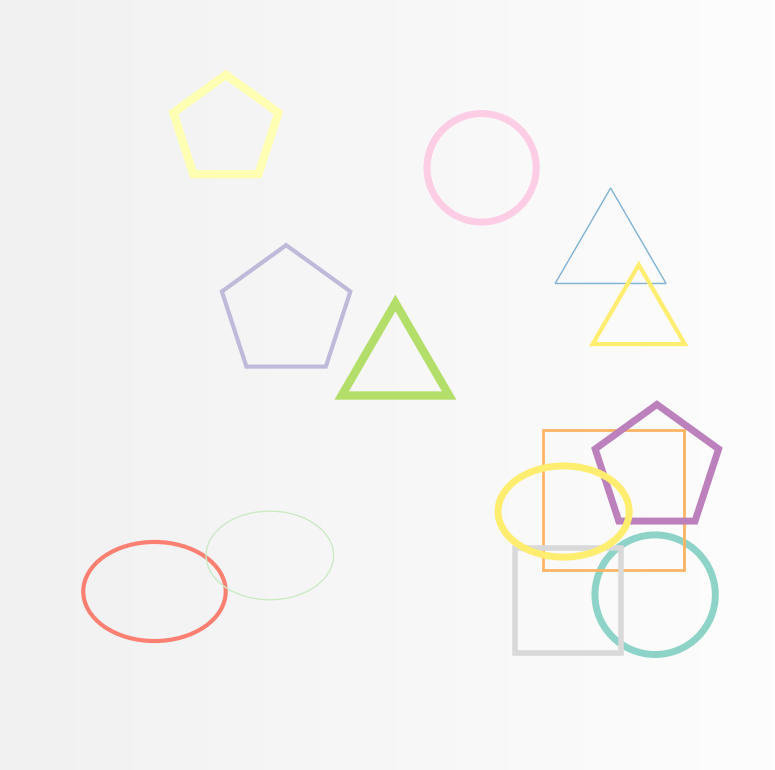[{"shape": "circle", "thickness": 2.5, "radius": 0.39, "center": [0.845, 0.228]}, {"shape": "pentagon", "thickness": 3, "radius": 0.36, "center": [0.291, 0.832]}, {"shape": "pentagon", "thickness": 1.5, "radius": 0.44, "center": [0.369, 0.594]}, {"shape": "oval", "thickness": 1.5, "radius": 0.46, "center": [0.199, 0.232]}, {"shape": "triangle", "thickness": 0.5, "radius": 0.41, "center": [0.788, 0.673]}, {"shape": "square", "thickness": 1, "radius": 0.46, "center": [0.791, 0.35]}, {"shape": "triangle", "thickness": 3, "radius": 0.4, "center": [0.51, 0.526]}, {"shape": "circle", "thickness": 2.5, "radius": 0.35, "center": [0.621, 0.782]}, {"shape": "square", "thickness": 2, "radius": 0.34, "center": [0.733, 0.221]}, {"shape": "pentagon", "thickness": 2.5, "radius": 0.42, "center": [0.848, 0.391]}, {"shape": "oval", "thickness": 0.5, "radius": 0.41, "center": [0.348, 0.279]}, {"shape": "oval", "thickness": 2.5, "radius": 0.42, "center": [0.727, 0.336]}, {"shape": "triangle", "thickness": 1.5, "radius": 0.34, "center": [0.824, 0.587]}]